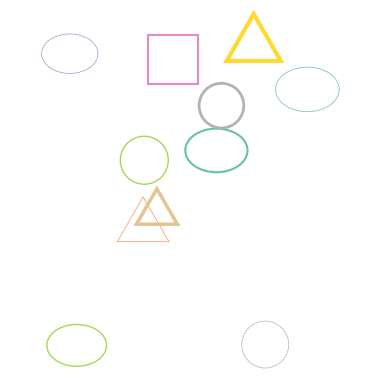[{"shape": "oval", "thickness": 1.5, "radius": 0.4, "center": [0.562, 0.609]}, {"shape": "oval", "thickness": 0.5, "radius": 0.41, "center": [0.798, 0.768]}, {"shape": "triangle", "thickness": 0.5, "radius": 0.39, "center": [0.372, 0.411]}, {"shape": "oval", "thickness": 0.5, "radius": 0.37, "center": [0.181, 0.861]}, {"shape": "square", "thickness": 1.5, "radius": 0.32, "center": [0.45, 0.846]}, {"shape": "oval", "thickness": 1, "radius": 0.39, "center": [0.199, 0.103]}, {"shape": "circle", "thickness": 1, "radius": 0.31, "center": [0.375, 0.584]}, {"shape": "triangle", "thickness": 3, "radius": 0.41, "center": [0.659, 0.882]}, {"shape": "triangle", "thickness": 2.5, "radius": 0.31, "center": [0.407, 0.448]}, {"shape": "circle", "thickness": 0.5, "radius": 0.3, "center": [0.689, 0.105]}, {"shape": "circle", "thickness": 2, "radius": 0.29, "center": [0.575, 0.726]}]